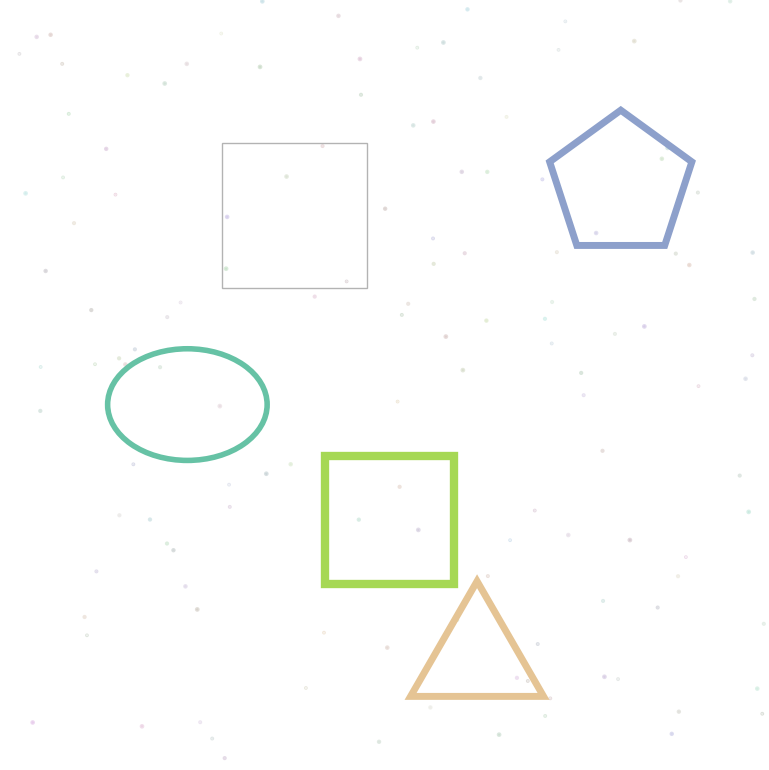[{"shape": "oval", "thickness": 2, "radius": 0.52, "center": [0.243, 0.475]}, {"shape": "pentagon", "thickness": 2.5, "radius": 0.49, "center": [0.806, 0.76]}, {"shape": "square", "thickness": 3, "radius": 0.42, "center": [0.506, 0.324]}, {"shape": "triangle", "thickness": 2.5, "radius": 0.5, "center": [0.62, 0.145]}, {"shape": "square", "thickness": 0.5, "radius": 0.47, "center": [0.383, 0.72]}]